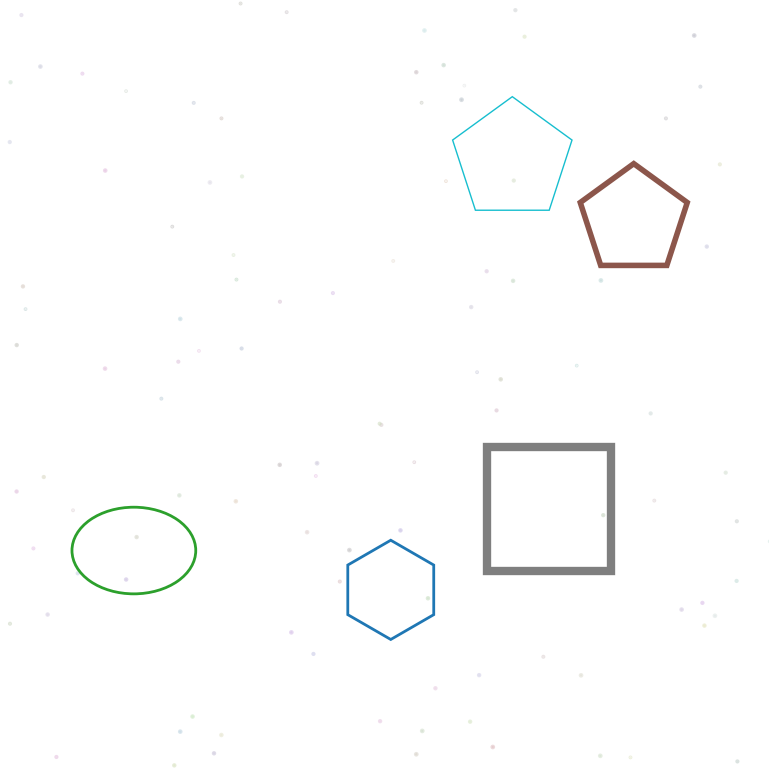[{"shape": "hexagon", "thickness": 1, "radius": 0.32, "center": [0.507, 0.234]}, {"shape": "oval", "thickness": 1, "radius": 0.4, "center": [0.174, 0.285]}, {"shape": "pentagon", "thickness": 2, "radius": 0.37, "center": [0.823, 0.714]}, {"shape": "square", "thickness": 3, "radius": 0.4, "center": [0.713, 0.339]}, {"shape": "pentagon", "thickness": 0.5, "radius": 0.41, "center": [0.665, 0.793]}]